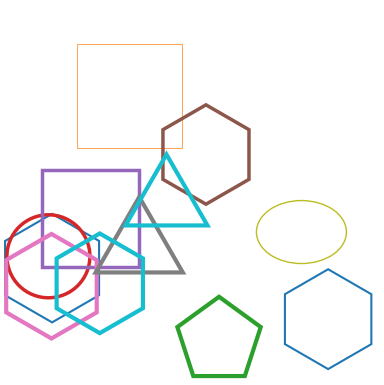[{"shape": "hexagon", "thickness": 1.5, "radius": 0.65, "center": [0.852, 0.171]}, {"shape": "hexagon", "thickness": 1.5, "radius": 0.7, "center": [0.135, 0.304]}, {"shape": "square", "thickness": 0.5, "radius": 0.68, "center": [0.336, 0.75]}, {"shape": "pentagon", "thickness": 3, "radius": 0.57, "center": [0.569, 0.115]}, {"shape": "circle", "thickness": 2.5, "radius": 0.54, "center": [0.126, 0.334]}, {"shape": "square", "thickness": 2.5, "radius": 0.63, "center": [0.235, 0.431]}, {"shape": "hexagon", "thickness": 2.5, "radius": 0.65, "center": [0.535, 0.599]}, {"shape": "hexagon", "thickness": 3, "radius": 0.68, "center": [0.134, 0.257]}, {"shape": "triangle", "thickness": 3, "radius": 0.65, "center": [0.362, 0.358]}, {"shape": "oval", "thickness": 1, "radius": 0.58, "center": [0.783, 0.397]}, {"shape": "hexagon", "thickness": 3, "radius": 0.65, "center": [0.259, 0.264]}, {"shape": "triangle", "thickness": 3, "radius": 0.61, "center": [0.432, 0.476]}]